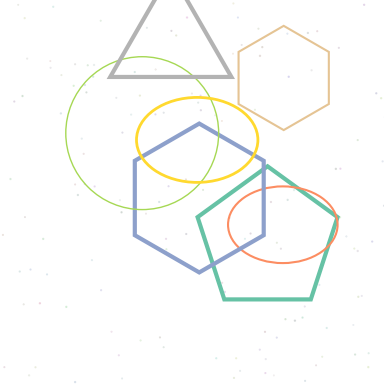[{"shape": "pentagon", "thickness": 3, "radius": 0.96, "center": [0.695, 0.377]}, {"shape": "oval", "thickness": 1.5, "radius": 0.71, "center": [0.735, 0.416]}, {"shape": "hexagon", "thickness": 3, "radius": 0.97, "center": [0.518, 0.486]}, {"shape": "circle", "thickness": 1, "radius": 0.99, "center": [0.369, 0.654]}, {"shape": "oval", "thickness": 2, "radius": 0.79, "center": [0.512, 0.637]}, {"shape": "hexagon", "thickness": 1.5, "radius": 0.68, "center": [0.737, 0.797]}, {"shape": "triangle", "thickness": 3, "radius": 0.91, "center": [0.444, 0.891]}]